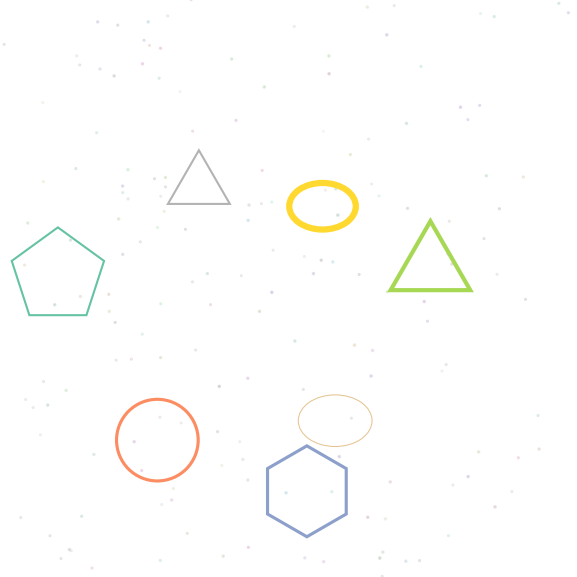[{"shape": "pentagon", "thickness": 1, "radius": 0.42, "center": [0.1, 0.521]}, {"shape": "circle", "thickness": 1.5, "radius": 0.35, "center": [0.272, 0.237]}, {"shape": "hexagon", "thickness": 1.5, "radius": 0.39, "center": [0.531, 0.148]}, {"shape": "triangle", "thickness": 2, "radius": 0.4, "center": [0.745, 0.537]}, {"shape": "oval", "thickness": 3, "radius": 0.29, "center": [0.558, 0.642]}, {"shape": "oval", "thickness": 0.5, "radius": 0.32, "center": [0.58, 0.271]}, {"shape": "triangle", "thickness": 1, "radius": 0.31, "center": [0.344, 0.677]}]